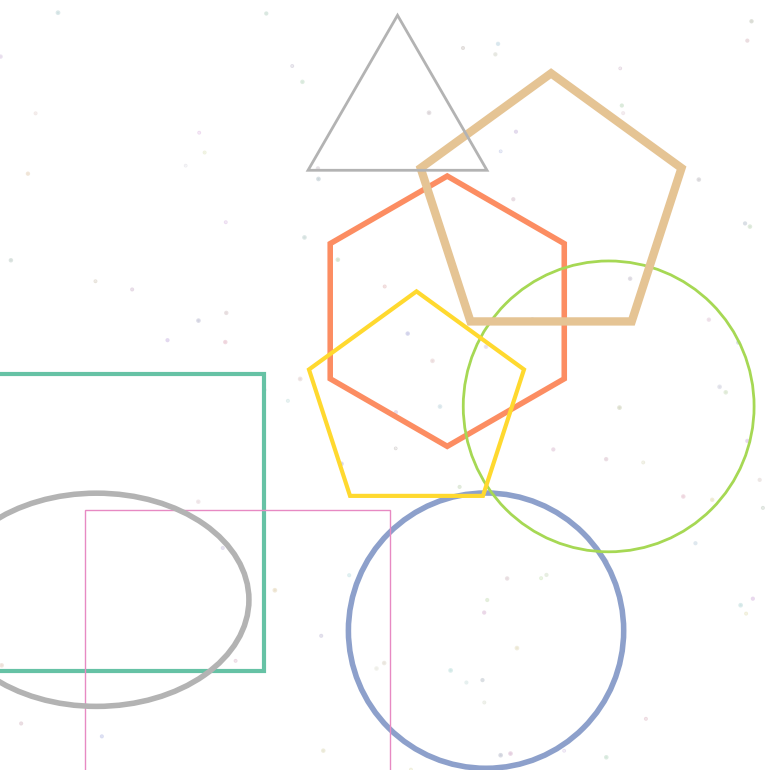[{"shape": "square", "thickness": 1.5, "radius": 0.97, "center": [0.149, 0.321]}, {"shape": "hexagon", "thickness": 2, "radius": 0.88, "center": [0.581, 0.596]}, {"shape": "circle", "thickness": 2, "radius": 0.89, "center": [0.631, 0.181]}, {"shape": "square", "thickness": 0.5, "radius": 0.99, "center": [0.308, 0.139]}, {"shape": "circle", "thickness": 1, "radius": 0.94, "center": [0.79, 0.472]}, {"shape": "pentagon", "thickness": 1.5, "radius": 0.73, "center": [0.541, 0.475]}, {"shape": "pentagon", "thickness": 3, "radius": 0.89, "center": [0.716, 0.727]}, {"shape": "triangle", "thickness": 1, "radius": 0.67, "center": [0.516, 0.846]}, {"shape": "oval", "thickness": 2, "radius": 0.99, "center": [0.126, 0.221]}]